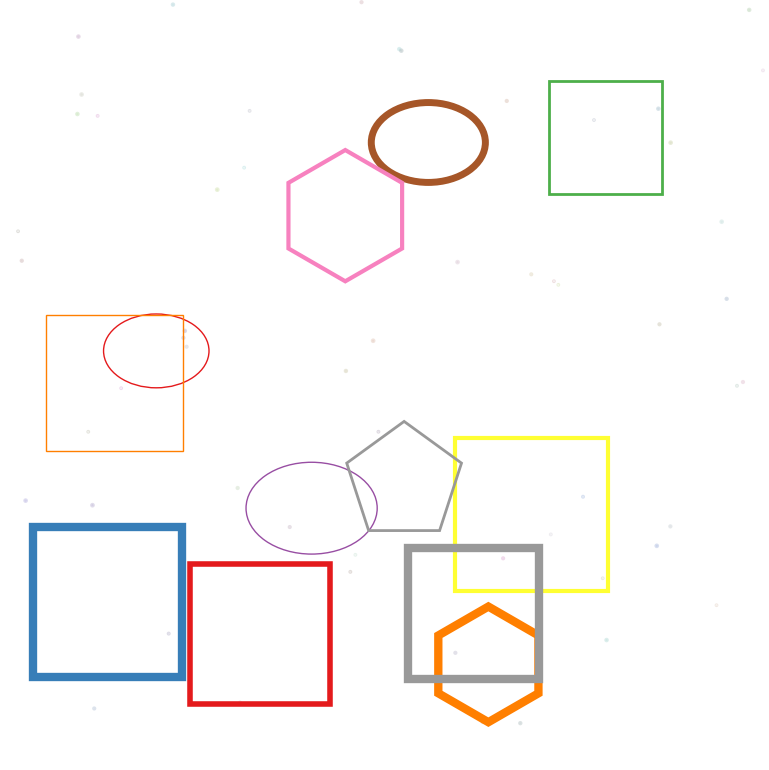[{"shape": "oval", "thickness": 0.5, "radius": 0.34, "center": [0.203, 0.544]}, {"shape": "square", "thickness": 2, "radius": 0.45, "center": [0.338, 0.177]}, {"shape": "square", "thickness": 3, "radius": 0.48, "center": [0.14, 0.218]}, {"shape": "square", "thickness": 1, "radius": 0.37, "center": [0.786, 0.821]}, {"shape": "oval", "thickness": 0.5, "radius": 0.43, "center": [0.405, 0.34]}, {"shape": "square", "thickness": 0.5, "radius": 0.44, "center": [0.149, 0.503]}, {"shape": "hexagon", "thickness": 3, "radius": 0.38, "center": [0.634, 0.137]}, {"shape": "square", "thickness": 1.5, "radius": 0.5, "center": [0.69, 0.332]}, {"shape": "oval", "thickness": 2.5, "radius": 0.37, "center": [0.556, 0.815]}, {"shape": "hexagon", "thickness": 1.5, "radius": 0.43, "center": [0.448, 0.72]}, {"shape": "pentagon", "thickness": 1, "radius": 0.39, "center": [0.525, 0.374]}, {"shape": "square", "thickness": 3, "radius": 0.43, "center": [0.615, 0.203]}]